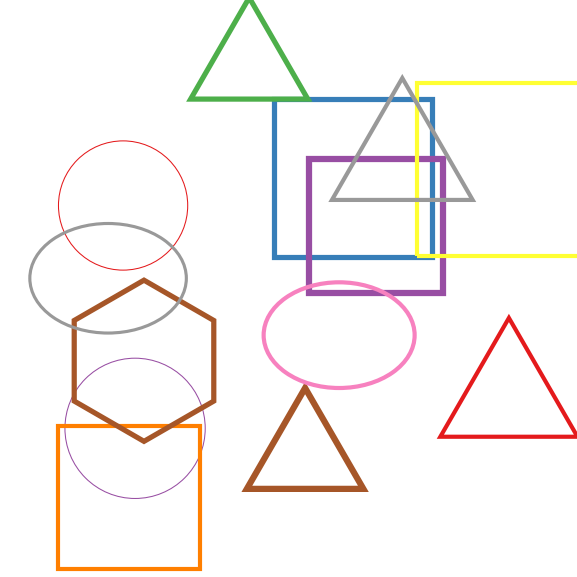[{"shape": "triangle", "thickness": 2, "radius": 0.69, "center": [0.881, 0.311]}, {"shape": "circle", "thickness": 0.5, "radius": 0.56, "center": [0.213, 0.643]}, {"shape": "square", "thickness": 2.5, "radius": 0.69, "center": [0.611, 0.691]}, {"shape": "triangle", "thickness": 2.5, "radius": 0.59, "center": [0.432, 0.886]}, {"shape": "square", "thickness": 3, "radius": 0.58, "center": [0.651, 0.607]}, {"shape": "circle", "thickness": 0.5, "radius": 0.61, "center": [0.234, 0.257]}, {"shape": "square", "thickness": 2, "radius": 0.62, "center": [0.223, 0.137]}, {"shape": "square", "thickness": 2, "radius": 0.75, "center": [0.871, 0.705]}, {"shape": "hexagon", "thickness": 2.5, "radius": 0.7, "center": [0.249, 0.374]}, {"shape": "triangle", "thickness": 3, "radius": 0.58, "center": [0.528, 0.211]}, {"shape": "oval", "thickness": 2, "radius": 0.65, "center": [0.587, 0.419]}, {"shape": "oval", "thickness": 1.5, "radius": 0.68, "center": [0.187, 0.517]}, {"shape": "triangle", "thickness": 2, "radius": 0.7, "center": [0.697, 0.723]}]